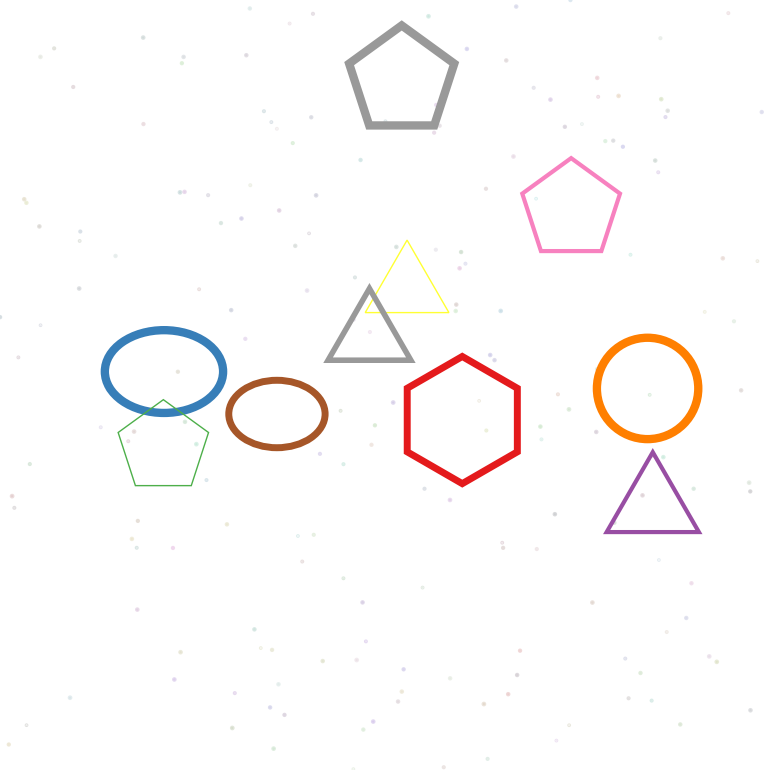[{"shape": "hexagon", "thickness": 2.5, "radius": 0.41, "center": [0.6, 0.454]}, {"shape": "oval", "thickness": 3, "radius": 0.38, "center": [0.213, 0.517]}, {"shape": "pentagon", "thickness": 0.5, "radius": 0.31, "center": [0.212, 0.419]}, {"shape": "triangle", "thickness": 1.5, "radius": 0.35, "center": [0.848, 0.344]}, {"shape": "circle", "thickness": 3, "radius": 0.33, "center": [0.841, 0.496]}, {"shape": "triangle", "thickness": 0.5, "radius": 0.31, "center": [0.529, 0.625]}, {"shape": "oval", "thickness": 2.5, "radius": 0.31, "center": [0.36, 0.462]}, {"shape": "pentagon", "thickness": 1.5, "radius": 0.33, "center": [0.742, 0.728]}, {"shape": "triangle", "thickness": 2, "radius": 0.31, "center": [0.48, 0.563]}, {"shape": "pentagon", "thickness": 3, "radius": 0.36, "center": [0.522, 0.895]}]